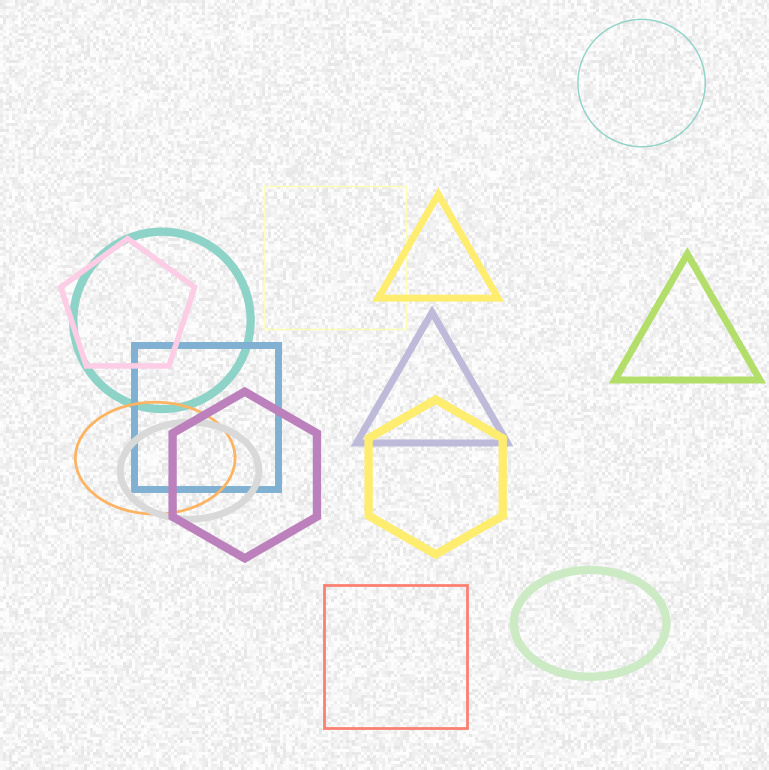[{"shape": "circle", "thickness": 3, "radius": 0.58, "center": [0.21, 0.584]}, {"shape": "circle", "thickness": 0.5, "radius": 0.41, "center": [0.833, 0.892]}, {"shape": "square", "thickness": 0.5, "radius": 0.46, "center": [0.435, 0.666]}, {"shape": "triangle", "thickness": 2.5, "radius": 0.57, "center": [0.561, 0.481]}, {"shape": "square", "thickness": 1, "radius": 0.46, "center": [0.514, 0.147]}, {"shape": "square", "thickness": 2.5, "radius": 0.47, "center": [0.267, 0.458]}, {"shape": "oval", "thickness": 1, "radius": 0.52, "center": [0.202, 0.405]}, {"shape": "triangle", "thickness": 2.5, "radius": 0.55, "center": [0.893, 0.561]}, {"shape": "pentagon", "thickness": 2, "radius": 0.46, "center": [0.166, 0.599]}, {"shape": "oval", "thickness": 2.5, "radius": 0.45, "center": [0.246, 0.389]}, {"shape": "hexagon", "thickness": 3, "radius": 0.54, "center": [0.318, 0.383]}, {"shape": "oval", "thickness": 3, "radius": 0.5, "center": [0.766, 0.19]}, {"shape": "hexagon", "thickness": 3, "radius": 0.5, "center": [0.566, 0.381]}, {"shape": "triangle", "thickness": 2.5, "radius": 0.45, "center": [0.569, 0.658]}]